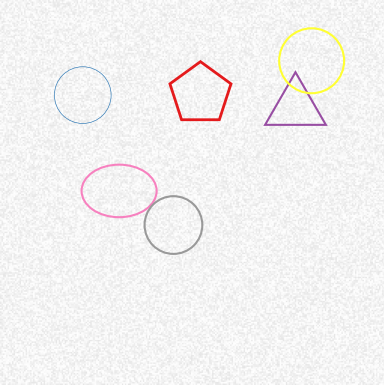[{"shape": "pentagon", "thickness": 2, "radius": 0.42, "center": [0.521, 0.756]}, {"shape": "circle", "thickness": 0.5, "radius": 0.37, "center": [0.215, 0.753]}, {"shape": "triangle", "thickness": 1.5, "radius": 0.46, "center": [0.767, 0.721]}, {"shape": "circle", "thickness": 1.5, "radius": 0.42, "center": [0.809, 0.842]}, {"shape": "oval", "thickness": 1.5, "radius": 0.49, "center": [0.309, 0.504]}, {"shape": "circle", "thickness": 1.5, "radius": 0.37, "center": [0.451, 0.415]}]